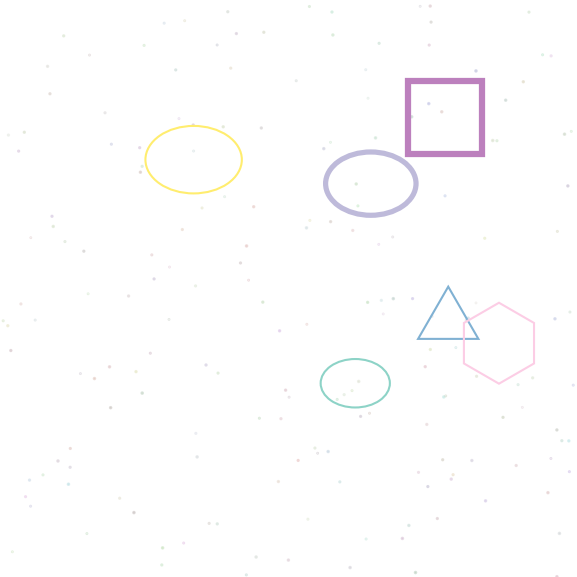[{"shape": "oval", "thickness": 1, "radius": 0.3, "center": [0.615, 0.335]}, {"shape": "oval", "thickness": 2.5, "radius": 0.39, "center": [0.642, 0.681]}, {"shape": "triangle", "thickness": 1, "radius": 0.3, "center": [0.776, 0.442]}, {"shape": "hexagon", "thickness": 1, "radius": 0.35, "center": [0.864, 0.405]}, {"shape": "square", "thickness": 3, "radius": 0.32, "center": [0.771, 0.796]}, {"shape": "oval", "thickness": 1, "radius": 0.42, "center": [0.335, 0.723]}]